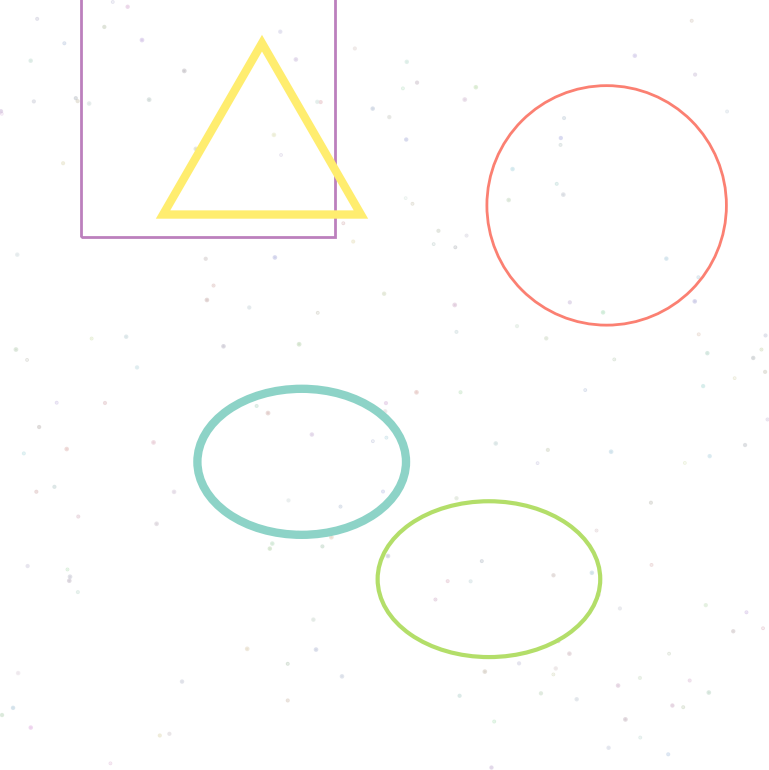[{"shape": "oval", "thickness": 3, "radius": 0.68, "center": [0.392, 0.4]}, {"shape": "circle", "thickness": 1, "radius": 0.78, "center": [0.788, 0.733]}, {"shape": "oval", "thickness": 1.5, "radius": 0.72, "center": [0.635, 0.248]}, {"shape": "square", "thickness": 1, "radius": 0.82, "center": [0.27, 0.857]}, {"shape": "triangle", "thickness": 3, "radius": 0.74, "center": [0.34, 0.796]}]